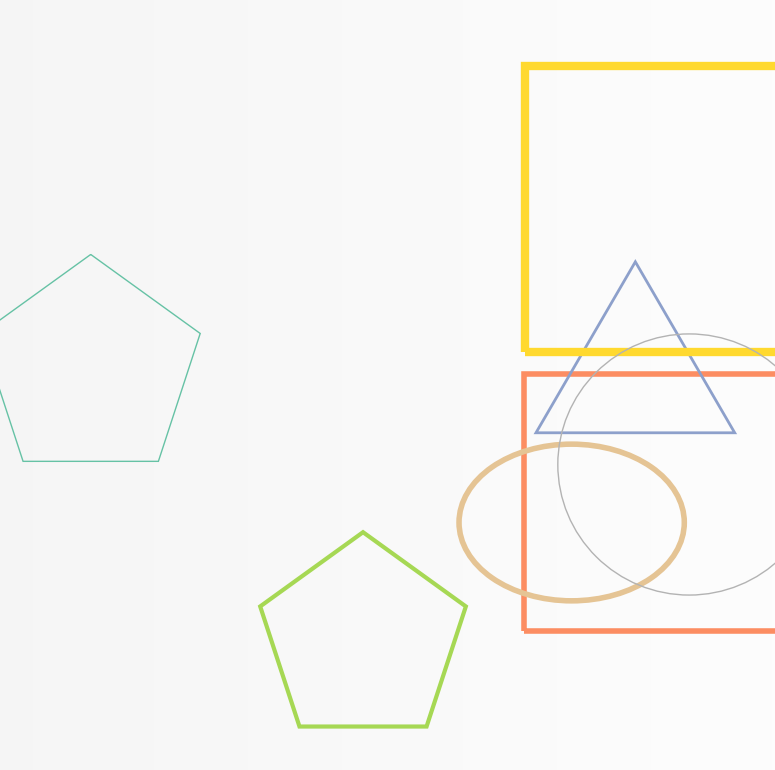[{"shape": "pentagon", "thickness": 0.5, "radius": 0.74, "center": [0.117, 0.521]}, {"shape": "square", "thickness": 2, "radius": 0.83, "center": [0.843, 0.347]}, {"shape": "triangle", "thickness": 1, "radius": 0.74, "center": [0.82, 0.512]}, {"shape": "pentagon", "thickness": 1.5, "radius": 0.7, "center": [0.468, 0.169]}, {"shape": "square", "thickness": 3, "radius": 0.93, "center": [0.864, 0.728]}, {"shape": "oval", "thickness": 2, "radius": 0.73, "center": [0.738, 0.321]}, {"shape": "circle", "thickness": 0.5, "radius": 0.85, "center": [0.889, 0.397]}]